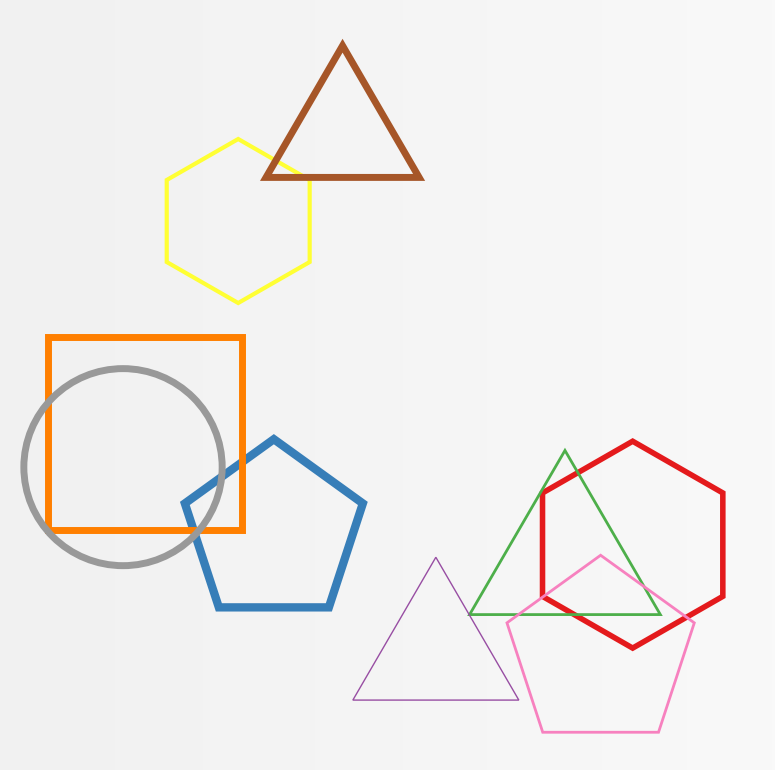[{"shape": "hexagon", "thickness": 2, "radius": 0.67, "center": [0.816, 0.293]}, {"shape": "pentagon", "thickness": 3, "radius": 0.6, "center": [0.353, 0.309]}, {"shape": "triangle", "thickness": 1, "radius": 0.71, "center": [0.729, 0.273]}, {"shape": "triangle", "thickness": 0.5, "radius": 0.62, "center": [0.562, 0.153]}, {"shape": "square", "thickness": 2.5, "radius": 0.62, "center": [0.187, 0.437]}, {"shape": "hexagon", "thickness": 1.5, "radius": 0.53, "center": [0.307, 0.713]}, {"shape": "triangle", "thickness": 2.5, "radius": 0.57, "center": [0.442, 0.827]}, {"shape": "pentagon", "thickness": 1, "radius": 0.64, "center": [0.775, 0.152]}, {"shape": "circle", "thickness": 2.5, "radius": 0.64, "center": [0.159, 0.393]}]